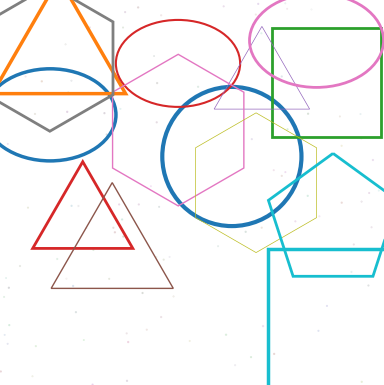[{"shape": "oval", "thickness": 2.5, "radius": 0.85, "center": [0.13, 0.702]}, {"shape": "circle", "thickness": 3, "radius": 0.9, "center": [0.602, 0.594]}, {"shape": "triangle", "thickness": 2.5, "radius": 1.0, "center": [0.153, 0.857]}, {"shape": "square", "thickness": 2, "radius": 0.71, "center": [0.848, 0.785]}, {"shape": "oval", "thickness": 1.5, "radius": 0.81, "center": [0.462, 0.835]}, {"shape": "triangle", "thickness": 2, "radius": 0.75, "center": [0.215, 0.43]}, {"shape": "triangle", "thickness": 0.5, "radius": 0.72, "center": [0.68, 0.788]}, {"shape": "triangle", "thickness": 1, "radius": 0.92, "center": [0.291, 0.343]}, {"shape": "hexagon", "thickness": 1, "radius": 0.98, "center": [0.463, 0.662]}, {"shape": "oval", "thickness": 2, "radius": 0.87, "center": [0.822, 0.895]}, {"shape": "hexagon", "thickness": 2, "radius": 0.95, "center": [0.129, 0.849]}, {"shape": "hexagon", "thickness": 0.5, "radius": 0.91, "center": [0.665, 0.525]}, {"shape": "square", "thickness": 2.5, "radius": 0.97, "center": [0.892, 0.16]}, {"shape": "pentagon", "thickness": 2, "radius": 0.88, "center": [0.865, 0.425]}]